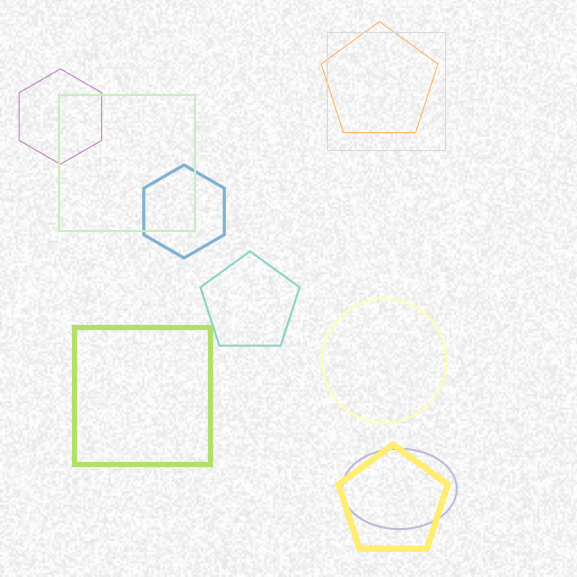[{"shape": "pentagon", "thickness": 1, "radius": 0.45, "center": [0.433, 0.474]}, {"shape": "circle", "thickness": 1, "radius": 0.54, "center": [0.666, 0.374]}, {"shape": "oval", "thickness": 1, "radius": 0.5, "center": [0.692, 0.152]}, {"shape": "hexagon", "thickness": 1.5, "radius": 0.4, "center": [0.319, 0.633]}, {"shape": "pentagon", "thickness": 0.5, "radius": 0.53, "center": [0.657, 0.856]}, {"shape": "square", "thickness": 2.5, "radius": 0.59, "center": [0.246, 0.314]}, {"shape": "square", "thickness": 0.5, "radius": 0.51, "center": [0.668, 0.842]}, {"shape": "hexagon", "thickness": 0.5, "radius": 0.41, "center": [0.105, 0.797]}, {"shape": "square", "thickness": 1, "radius": 0.59, "center": [0.22, 0.716]}, {"shape": "pentagon", "thickness": 3, "radius": 0.5, "center": [0.681, 0.13]}]